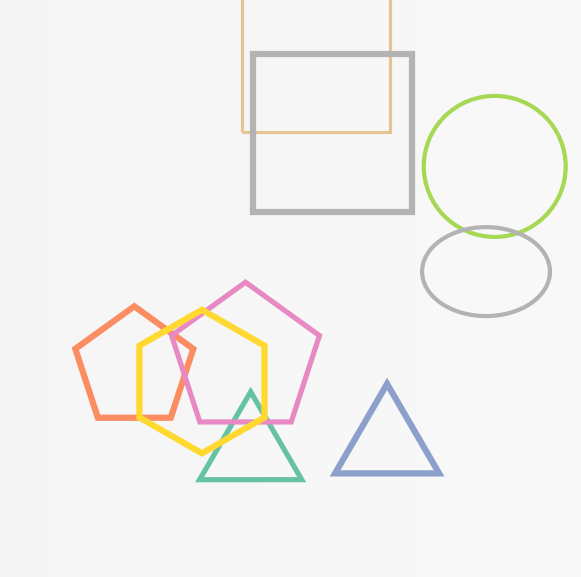[{"shape": "triangle", "thickness": 2.5, "radius": 0.51, "center": [0.431, 0.219]}, {"shape": "pentagon", "thickness": 3, "radius": 0.53, "center": [0.231, 0.362]}, {"shape": "triangle", "thickness": 3, "radius": 0.52, "center": [0.666, 0.231]}, {"shape": "pentagon", "thickness": 2.5, "radius": 0.67, "center": [0.422, 0.377]}, {"shape": "circle", "thickness": 2, "radius": 0.61, "center": [0.851, 0.711]}, {"shape": "hexagon", "thickness": 3, "radius": 0.62, "center": [0.347, 0.338]}, {"shape": "square", "thickness": 1.5, "radius": 0.64, "center": [0.544, 0.898]}, {"shape": "oval", "thickness": 2, "radius": 0.55, "center": [0.836, 0.529]}, {"shape": "square", "thickness": 3, "radius": 0.69, "center": [0.572, 0.769]}]